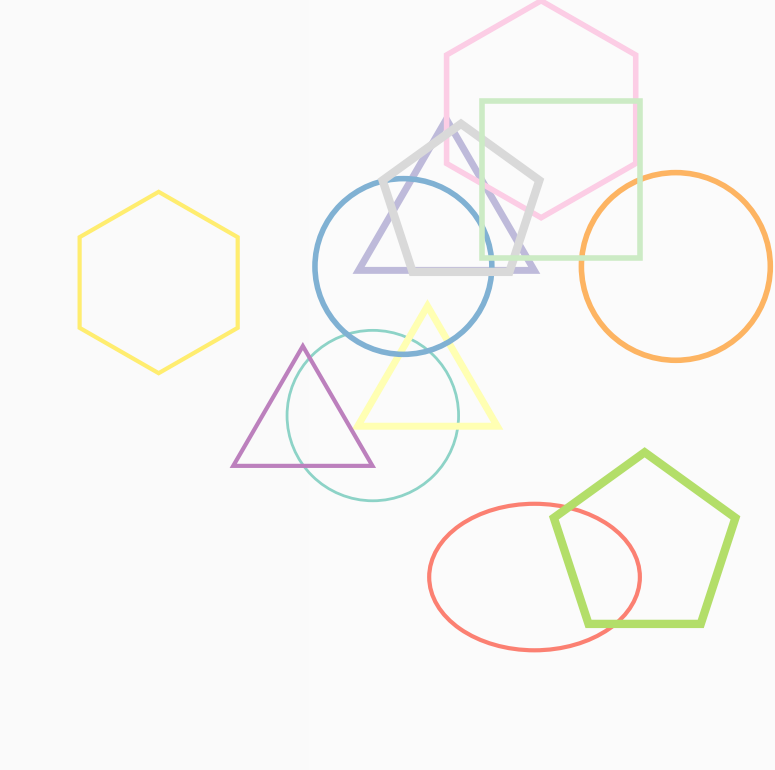[{"shape": "circle", "thickness": 1, "radius": 0.55, "center": [0.481, 0.46]}, {"shape": "triangle", "thickness": 2.5, "radius": 0.52, "center": [0.552, 0.498]}, {"shape": "triangle", "thickness": 2.5, "radius": 0.65, "center": [0.576, 0.714]}, {"shape": "oval", "thickness": 1.5, "radius": 0.68, "center": [0.69, 0.251]}, {"shape": "circle", "thickness": 2, "radius": 0.57, "center": [0.521, 0.654]}, {"shape": "circle", "thickness": 2, "radius": 0.61, "center": [0.872, 0.654]}, {"shape": "pentagon", "thickness": 3, "radius": 0.62, "center": [0.832, 0.289]}, {"shape": "hexagon", "thickness": 2, "radius": 0.7, "center": [0.698, 0.858]}, {"shape": "pentagon", "thickness": 3, "radius": 0.53, "center": [0.595, 0.733]}, {"shape": "triangle", "thickness": 1.5, "radius": 0.52, "center": [0.391, 0.447]}, {"shape": "square", "thickness": 2, "radius": 0.51, "center": [0.724, 0.766]}, {"shape": "hexagon", "thickness": 1.5, "radius": 0.59, "center": [0.205, 0.633]}]